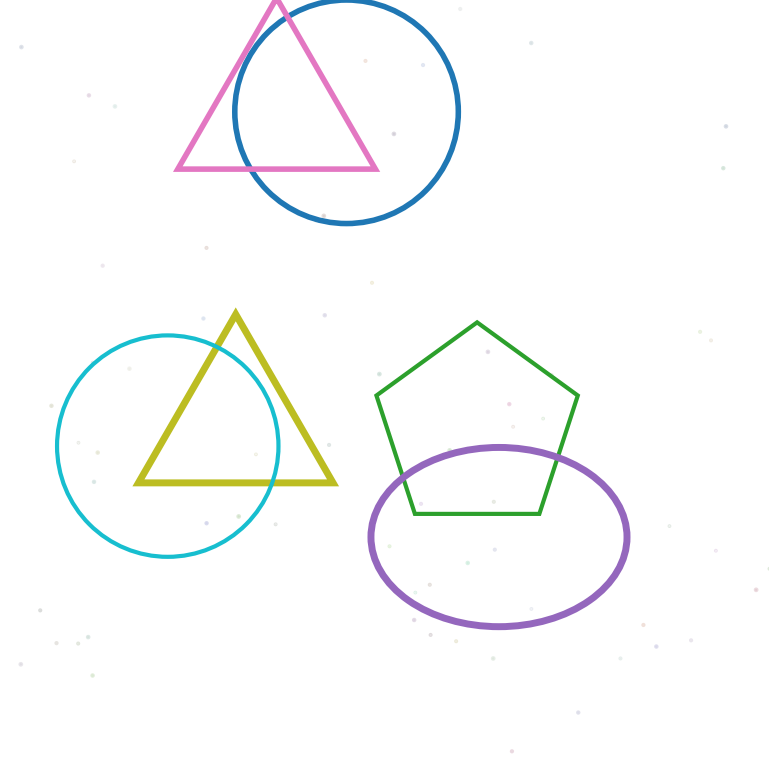[{"shape": "circle", "thickness": 2, "radius": 0.73, "center": [0.45, 0.855]}, {"shape": "pentagon", "thickness": 1.5, "radius": 0.69, "center": [0.62, 0.444]}, {"shape": "oval", "thickness": 2.5, "radius": 0.83, "center": [0.648, 0.303]}, {"shape": "triangle", "thickness": 2, "radius": 0.74, "center": [0.359, 0.854]}, {"shape": "triangle", "thickness": 2.5, "radius": 0.73, "center": [0.306, 0.446]}, {"shape": "circle", "thickness": 1.5, "radius": 0.72, "center": [0.218, 0.421]}]